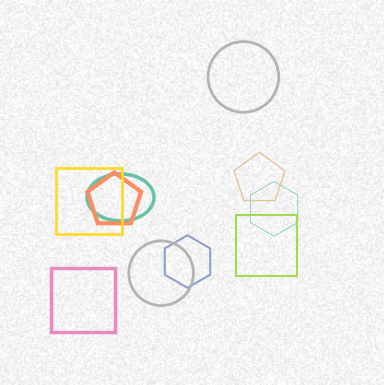[{"shape": "oval", "thickness": 2.5, "radius": 0.44, "center": [0.313, 0.487]}, {"shape": "hexagon", "thickness": 0.5, "radius": 0.36, "center": [0.712, 0.458]}, {"shape": "pentagon", "thickness": 3, "radius": 0.37, "center": [0.297, 0.479]}, {"shape": "hexagon", "thickness": 1.5, "radius": 0.34, "center": [0.487, 0.321]}, {"shape": "square", "thickness": 2.5, "radius": 0.42, "center": [0.215, 0.22]}, {"shape": "square", "thickness": 1.5, "radius": 0.4, "center": [0.693, 0.362]}, {"shape": "square", "thickness": 2, "radius": 0.43, "center": [0.232, 0.478]}, {"shape": "pentagon", "thickness": 1, "radius": 0.35, "center": [0.674, 0.535]}, {"shape": "circle", "thickness": 2, "radius": 0.46, "center": [0.632, 0.8]}, {"shape": "circle", "thickness": 2, "radius": 0.42, "center": [0.418, 0.29]}]